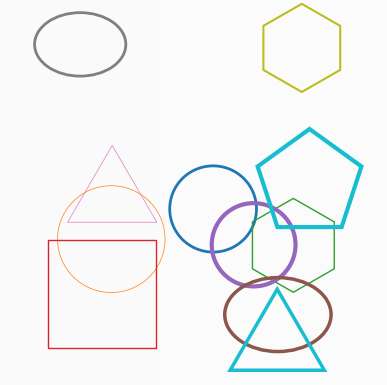[{"shape": "circle", "thickness": 2, "radius": 0.56, "center": [0.55, 0.457]}, {"shape": "circle", "thickness": 0.5, "radius": 0.69, "center": [0.287, 0.379]}, {"shape": "hexagon", "thickness": 1, "radius": 0.61, "center": [0.757, 0.363]}, {"shape": "square", "thickness": 1, "radius": 0.7, "center": [0.263, 0.236]}, {"shape": "circle", "thickness": 3, "radius": 0.54, "center": [0.655, 0.364]}, {"shape": "oval", "thickness": 2.5, "radius": 0.69, "center": [0.717, 0.183]}, {"shape": "triangle", "thickness": 0.5, "radius": 0.66, "center": [0.29, 0.489]}, {"shape": "oval", "thickness": 2, "radius": 0.59, "center": [0.207, 0.885]}, {"shape": "hexagon", "thickness": 1.5, "radius": 0.57, "center": [0.779, 0.876]}, {"shape": "pentagon", "thickness": 3, "radius": 0.7, "center": [0.799, 0.524]}, {"shape": "triangle", "thickness": 2.5, "radius": 0.7, "center": [0.715, 0.109]}]